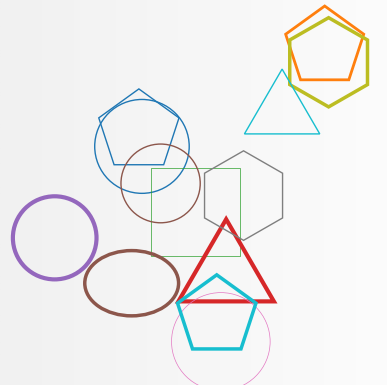[{"shape": "pentagon", "thickness": 1, "radius": 0.54, "center": [0.358, 0.66]}, {"shape": "circle", "thickness": 1, "radius": 0.61, "center": [0.366, 0.62]}, {"shape": "pentagon", "thickness": 2, "radius": 0.53, "center": [0.838, 0.878]}, {"shape": "square", "thickness": 0.5, "radius": 0.57, "center": [0.504, 0.449]}, {"shape": "triangle", "thickness": 3, "radius": 0.71, "center": [0.584, 0.288]}, {"shape": "circle", "thickness": 3, "radius": 0.54, "center": [0.141, 0.382]}, {"shape": "circle", "thickness": 1, "radius": 0.51, "center": [0.414, 0.524]}, {"shape": "oval", "thickness": 2.5, "radius": 0.61, "center": [0.34, 0.264]}, {"shape": "circle", "thickness": 0.5, "radius": 0.64, "center": [0.57, 0.113]}, {"shape": "hexagon", "thickness": 1, "radius": 0.58, "center": [0.629, 0.492]}, {"shape": "hexagon", "thickness": 2.5, "radius": 0.58, "center": [0.848, 0.838]}, {"shape": "triangle", "thickness": 1, "radius": 0.56, "center": [0.728, 0.708]}, {"shape": "pentagon", "thickness": 2.5, "radius": 0.53, "center": [0.559, 0.18]}]